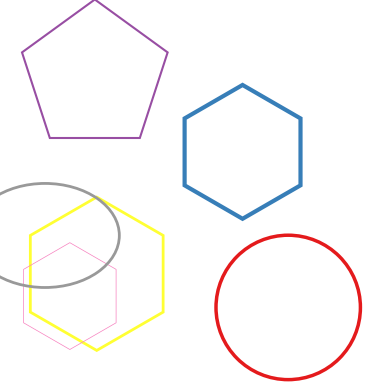[{"shape": "circle", "thickness": 2.5, "radius": 0.94, "center": [0.749, 0.201]}, {"shape": "hexagon", "thickness": 3, "radius": 0.87, "center": [0.63, 0.606]}, {"shape": "pentagon", "thickness": 1.5, "radius": 0.99, "center": [0.246, 0.802]}, {"shape": "hexagon", "thickness": 2, "radius": 1.0, "center": [0.251, 0.289]}, {"shape": "hexagon", "thickness": 0.5, "radius": 0.69, "center": [0.181, 0.231]}, {"shape": "oval", "thickness": 2, "radius": 0.97, "center": [0.117, 0.388]}]